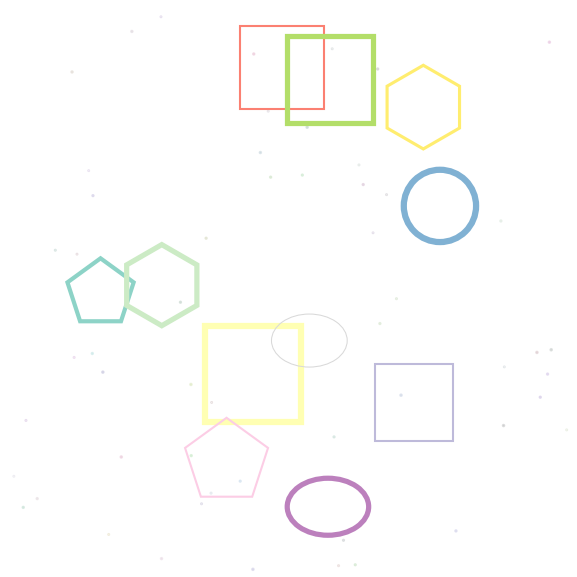[{"shape": "pentagon", "thickness": 2, "radius": 0.3, "center": [0.174, 0.492]}, {"shape": "square", "thickness": 3, "radius": 0.41, "center": [0.438, 0.352]}, {"shape": "square", "thickness": 1, "radius": 0.34, "center": [0.717, 0.302]}, {"shape": "square", "thickness": 1, "radius": 0.36, "center": [0.488, 0.882]}, {"shape": "circle", "thickness": 3, "radius": 0.31, "center": [0.762, 0.643]}, {"shape": "square", "thickness": 2.5, "radius": 0.38, "center": [0.571, 0.861]}, {"shape": "pentagon", "thickness": 1, "radius": 0.38, "center": [0.392, 0.2]}, {"shape": "oval", "thickness": 0.5, "radius": 0.33, "center": [0.536, 0.409]}, {"shape": "oval", "thickness": 2.5, "radius": 0.35, "center": [0.568, 0.122]}, {"shape": "hexagon", "thickness": 2.5, "radius": 0.35, "center": [0.28, 0.505]}, {"shape": "hexagon", "thickness": 1.5, "radius": 0.36, "center": [0.733, 0.814]}]